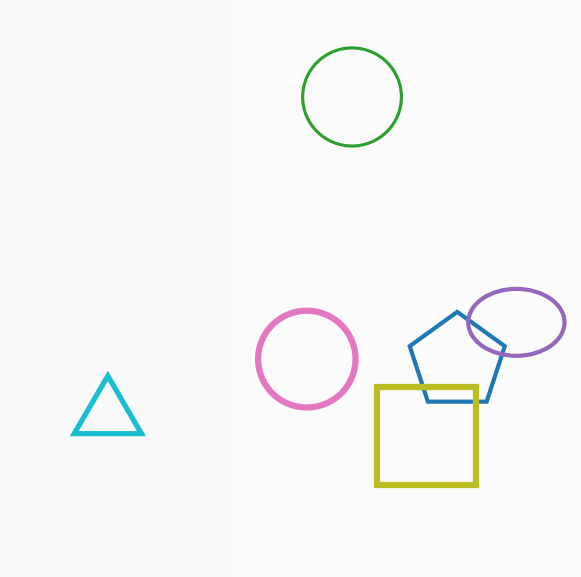[{"shape": "pentagon", "thickness": 2, "radius": 0.43, "center": [0.787, 0.373]}, {"shape": "circle", "thickness": 1.5, "radius": 0.42, "center": [0.606, 0.831]}, {"shape": "oval", "thickness": 2, "radius": 0.41, "center": [0.888, 0.441]}, {"shape": "circle", "thickness": 3, "radius": 0.42, "center": [0.528, 0.377]}, {"shape": "square", "thickness": 3, "radius": 0.42, "center": [0.734, 0.244]}, {"shape": "triangle", "thickness": 2.5, "radius": 0.33, "center": [0.186, 0.282]}]